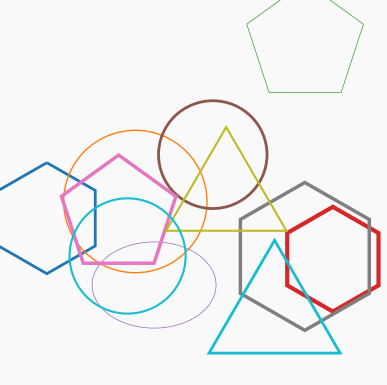[{"shape": "hexagon", "thickness": 2, "radius": 0.72, "center": [0.121, 0.433]}, {"shape": "circle", "thickness": 1, "radius": 0.92, "center": [0.349, 0.477]}, {"shape": "pentagon", "thickness": 0.5, "radius": 0.79, "center": [0.787, 0.888]}, {"shape": "hexagon", "thickness": 3, "radius": 0.68, "center": [0.859, 0.327]}, {"shape": "oval", "thickness": 0.5, "radius": 0.8, "center": [0.398, 0.26]}, {"shape": "circle", "thickness": 2, "radius": 0.7, "center": [0.549, 0.598]}, {"shape": "pentagon", "thickness": 2.5, "radius": 0.78, "center": [0.306, 0.442]}, {"shape": "hexagon", "thickness": 2.5, "radius": 0.96, "center": [0.787, 0.334]}, {"shape": "triangle", "thickness": 1.5, "radius": 0.9, "center": [0.584, 0.49]}, {"shape": "circle", "thickness": 1.5, "radius": 0.75, "center": [0.329, 0.335]}, {"shape": "triangle", "thickness": 2, "radius": 0.98, "center": [0.709, 0.18]}]